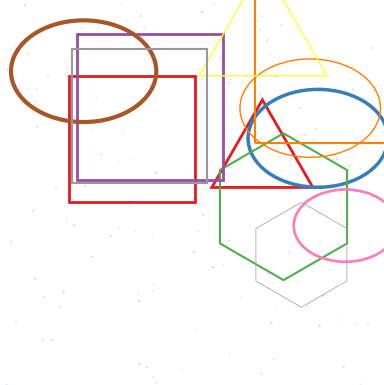[{"shape": "triangle", "thickness": 2, "radius": 0.76, "center": [0.681, 0.589]}, {"shape": "square", "thickness": 2, "radius": 0.82, "center": [0.342, 0.639]}, {"shape": "oval", "thickness": 2.5, "radius": 0.91, "center": [0.826, 0.641]}, {"shape": "hexagon", "thickness": 1.5, "radius": 0.95, "center": [0.736, 0.463]}, {"shape": "square", "thickness": 2, "radius": 0.94, "center": [0.389, 0.722]}, {"shape": "oval", "thickness": 1, "radius": 0.91, "center": [0.806, 0.719]}, {"shape": "square", "thickness": 1.5, "radius": 0.98, "center": [0.858, 0.826]}, {"shape": "triangle", "thickness": 1, "radius": 0.96, "center": [0.684, 0.899]}, {"shape": "oval", "thickness": 3, "radius": 0.94, "center": [0.217, 0.815]}, {"shape": "oval", "thickness": 2, "radius": 0.67, "center": [0.897, 0.414]}, {"shape": "square", "thickness": 1.5, "radius": 0.87, "center": [0.363, 0.698]}, {"shape": "hexagon", "thickness": 0.5, "radius": 0.68, "center": [0.783, 0.338]}]